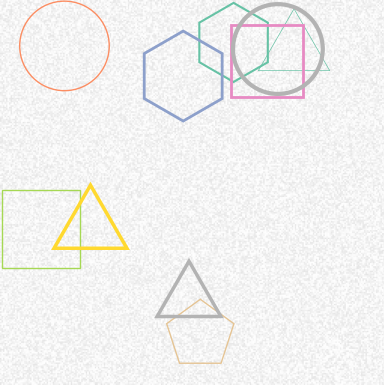[{"shape": "triangle", "thickness": 0.5, "radius": 0.54, "center": [0.764, 0.87]}, {"shape": "hexagon", "thickness": 1.5, "radius": 0.51, "center": [0.607, 0.89]}, {"shape": "circle", "thickness": 1, "radius": 0.58, "center": [0.167, 0.881]}, {"shape": "hexagon", "thickness": 2, "radius": 0.58, "center": [0.476, 0.802]}, {"shape": "square", "thickness": 2, "radius": 0.47, "center": [0.694, 0.842]}, {"shape": "square", "thickness": 1, "radius": 0.5, "center": [0.107, 0.406]}, {"shape": "triangle", "thickness": 2.5, "radius": 0.55, "center": [0.235, 0.41]}, {"shape": "pentagon", "thickness": 1, "radius": 0.46, "center": [0.52, 0.131]}, {"shape": "triangle", "thickness": 2.5, "radius": 0.48, "center": [0.491, 0.226]}, {"shape": "circle", "thickness": 3, "radius": 0.58, "center": [0.722, 0.873]}]